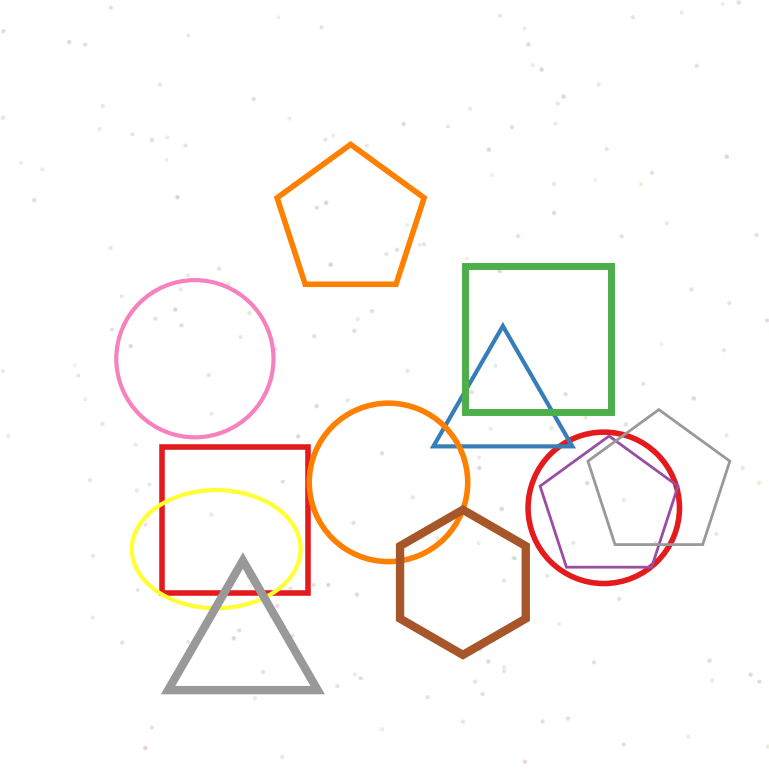[{"shape": "circle", "thickness": 2, "radius": 0.49, "center": [0.784, 0.34]}, {"shape": "square", "thickness": 2, "radius": 0.47, "center": [0.305, 0.325]}, {"shape": "triangle", "thickness": 1.5, "radius": 0.52, "center": [0.653, 0.472]}, {"shape": "square", "thickness": 2.5, "radius": 0.47, "center": [0.698, 0.56]}, {"shape": "pentagon", "thickness": 1, "radius": 0.47, "center": [0.791, 0.34]}, {"shape": "circle", "thickness": 2, "radius": 0.51, "center": [0.505, 0.374]}, {"shape": "pentagon", "thickness": 2, "radius": 0.5, "center": [0.455, 0.712]}, {"shape": "oval", "thickness": 1.5, "radius": 0.55, "center": [0.281, 0.287]}, {"shape": "hexagon", "thickness": 3, "radius": 0.47, "center": [0.601, 0.244]}, {"shape": "circle", "thickness": 1.5, "radius": 0.51, "center": [0.253, 0.534]}, {"shape": "triangle", "thickness": 3, "radius": 0.56, "center": [0.315, 0.16]}, {"shape": "pentagon", "thickness": 1, "radius": 0.48, "center": [0.856, 0.371]}]